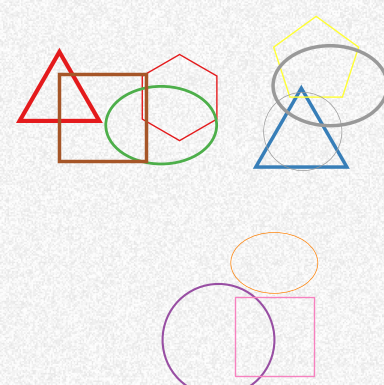[{"shape": "hexagon", "thickness": 1, "radius": 0.56, "center": [0.466, 0.747]}, {"shape": "triangle", "thickness": 3, "radius": 0.6, "center": [0.154, 0.746]}, {"shape": "triangle", "thickness": 2.5, "radius": 0.68, "center": [0.783, 0.634]}, {"shape": "oval", "thickness": 2, "radius": 0.72, "center": [0.419, 0.675]}, {"shape": "circle", "thickness": 1.5, "radius": 0.73, "center": [0.568, 0.117]}, {"shape": "oval", "thickness": 0.5, "radius": 0.56, "center": [0.712, 0.317]}, {"shape": "pentagon", "thickness": 1, "radius": 0.58, "center": [0.821, 0.842]}, {"shape": "square", "thickness": 2.5, "radius": 0.57, "center": [0.267, 0.694]}, {"shape": "square", "thickness": 1, "radius": 0.52, "center": [0.714, 0.126]}, {"shape": "oval", "thickness": 2.5, "radius": 0.74, "center": [0.858, 0.777]}, {"shape": "circle", "thickness": 0.5, "radius": 0.51, "center": [0.786, 0.658]}]